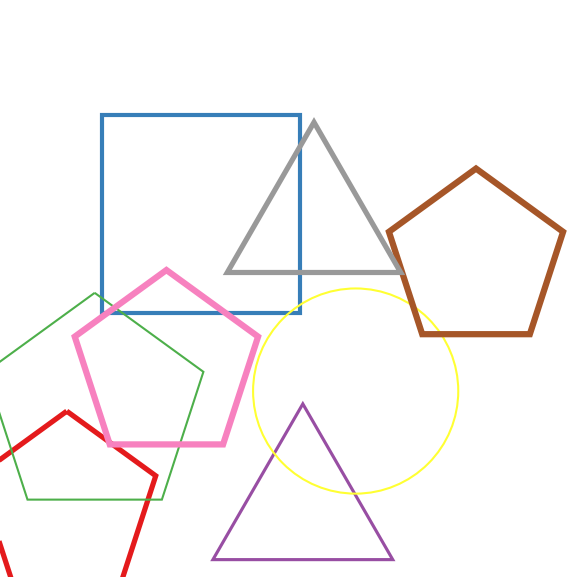[{"shape": "pentagon", "thickness": 2.5, "radius": 0.81, "center": [0.116, 0.125]}, {"shape": "square", "thickness": 2, "radius": 0.85, "center": [0.348, 0.629]}, {"shape": "pentagon", "thickness": 1, "radius": 0.99, "center": [0.164, 0.294]}, {"shape": "triangle", "thickness": 1.5, "radius": 0.9, "center": [0.524, 0.12]}, {"shape": "circle", "thickness": 1, "radius": 0.89, "center": [0.616, 0.322]}, {"shape": "pentagon", "thickness": 3, "radius": 0.79, "center": [0.824, 0.549]}, {"shape": "pentagon", "thickness": 3, "radius": 0.83, "center": [0.288, 0.365]}, {"shape": "triangle", "thickness": 2.5, "radius": 0.87, "center": [0.544, 0.614]}]